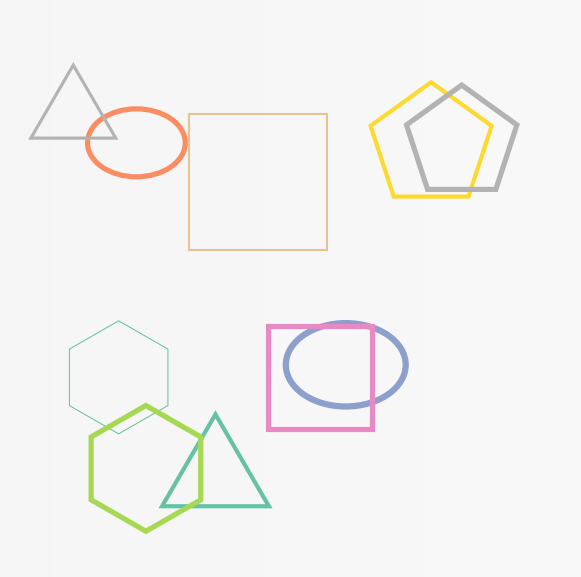[{"shape": "triangle", "thickness": 2, "radius": 0.53, "center": [0.371, 0.176]}, {"shape": "hexagon", "thickness": 0.5, "radius": 0.49, "center": [0.204, 0.346]}, {"shape": "oval", "thickness": 2.5, "radius": 0.42, "center": [0.235, 0.752]}, {"shape": "oval", "thickness": 3, "radius": 0.52, "center": [0.595, 0.367]}, {"shape": "square", "thickness": 2.5, "radius": 0.44, "center": [0.551, 0.345]}, {"shape": "hexagon", "thickness": 2.5, "radius": 0.54, "center": [0.251, 0.188]}, {"shape": "pentagon", "thickness": 2, "radius": 0.55, "center": [0.742, 0.747]}, {"shape": "square", "thickness": 1, "radius": 0.59, "center": [0.444, 0.684]}, {"shape": "triangle", "thickness": 1.5, "radius": 0.42, "center": [0.126, 0.802]}, {"shape": "pentagon", "thickness": 2.5, "radius": 0.5, "center": [0.794, 0.752]}]